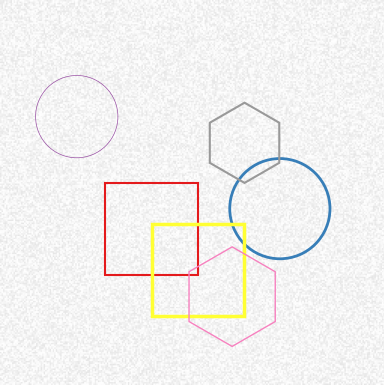[{"shape": "square", "thickness": 1.5, "radius": 0.6, "center": [0.394, 0.405]}, {"shape": "circle", "thickness": 2, "radius": 0.65, "center": [0.727, 0.458]}, {"shape": "circle", "thickness": 0.5, "radius": 0.53, "center": [0.199, 0.697]}, {"shape": "square", "thickness": 2.5, "radius": 0.6, "center": [0.514, 0.298]}, {"shape": "hexagon", "thickness": 1, "radius": 0.65, "center": [0.603, 0.23]}, {"shape": "hexagon", "thickness": 1.5, "radius": 0.52, "center": [0.635, 0.629]}]